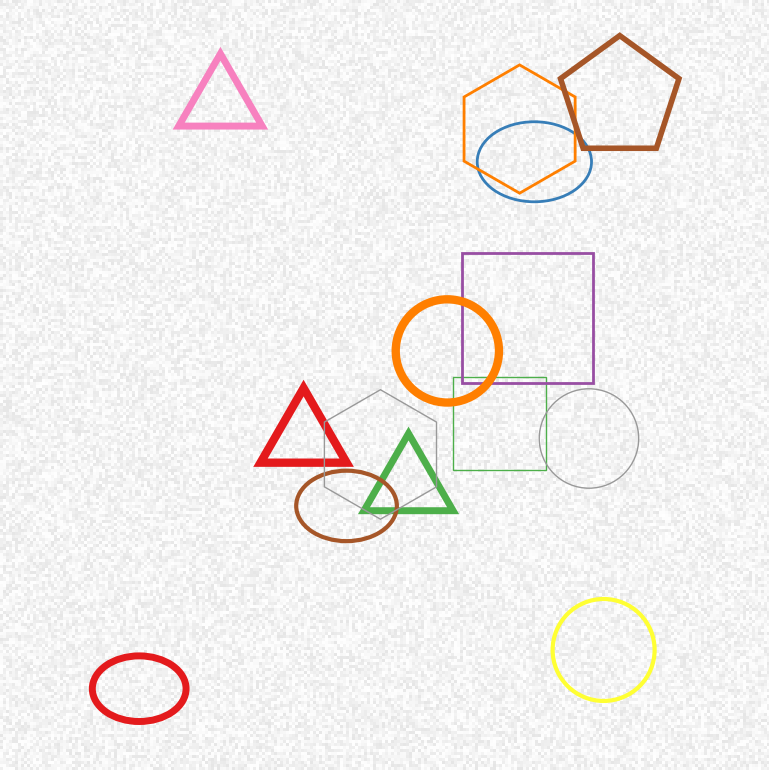[{"shape": "oval", "thickness": 2.5, "radius": 0.3, "center": [0.181, 0.106]}, {"shape": "triangle", "thickness": 3, "radius": 0.32, "center": [0.394, 0.431]}, {"shape": "oval", "thickness": 1, "radius": 0.37, "center": [0.694, 0.79]}, {"shape": "triangle", "thickness": 2.5, "radius": 0.33, "center": [0.531, 0.37]}, {"shape": "square", "thickness": 0.5, "radius": 0.3, "center": [0.649, 0.45]}, {"shape": "square", "thickness": 1, "radius": 0.42, "center": [0.685, 0.587]}, {"shape": "circle", "thickness": 3, "radius": 0.34, "center": [0.581, 0.544]}, {"shape": "hexagon", "thickness": 1, "radius": 0.42, "center": [0.675, 0.832]}, {"shape": "circle", "thickness": 1.5, "radius": 0.33, "center": [0.784, 0.156]}, {"shape": "pentagon", "thickness": 2, "radius": 0.4, "center": [0.805, 0.873]}, {"shape": "oval", "thickness": 1.5, "radius": 0.33, "center": [0.45, 0.343]}, {"shape": "triangle", "thickness": 2.5, "radius": 0.31, "center": [0.286, 0.868]}, {"shape": "hexagon", "thickness": 0.5, "radius": 0.42, "center": [0.494, 0.41]}, {"shape": "circle", "thickness": 0.5, "radius": 0.32, "center": [0.765, 0.431]}]